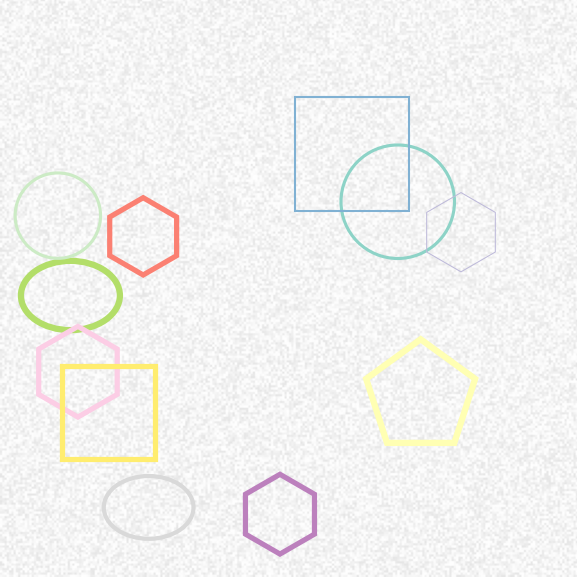[{"shape": "circle", "thickness": 1.5, "radius": 0.49, "center": [0.689, 0.65]}, {"shape": "pentagon", "thickness": 3, "radius": 0.5, "center": [0.728, 0.312]}, {"shape": "hexagon", "thickness": 0.5, "radius": 0.34, "center": [0.798, 0.597]}, {"shape": "hexagon", "thickness": 2.5, "radius": 0.33, "center": [0.248, 0.59]}, {"shape": "square", "thickness": 1, "radius": 0.49, "center": [0.61, 0.733]}, {"shape": "oval", "thickness": 3, "radius": 0.43, "center": [0.122, 0.487]}, {"shape": "hexagon", "thickness": 2.5, "radius": 0.39, "center": [0.135, 0.355]}, {"shape": "oval", "thickness": 2, "radius": 0.39, "center": [0.257, 0.121]}, {"shape": "hexagon", "thickness": 2.5, "radius": 0.35, "center": [0.485, 0.109]}, {"shape": "circle", "thickness": 1.5, "radius": 0.37, "center": [0.1, 0.626]}, {"shape": "square", "thickness": 2.5, "radius": 0.4, "center": [0.188, 0.285]}]